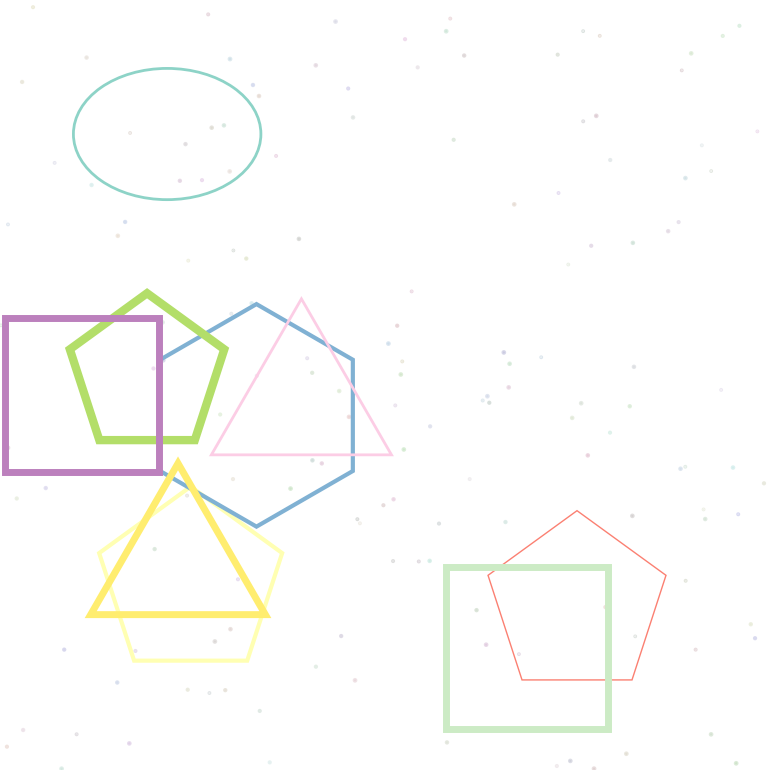[{"shape": "oval", "thickness": 1, "radius": 0.61, "center": [0.217, 0.826]}, {"shape": "pentagon", "thickness": 1.5, "radius": 0.62, "center": [0.248, 0.243]}, {"shape": "pentagon", "thickness": 0.5, "radius": 0.61, "center": [0.749, 0.215]}, {"shape": "hexagon", "thickness": 1.5, "radius": 0.72, "center": [0.333, 0.461]}, {"shape": "pentagon", "thickness": 3, "radius": 0.53, "center": [0.191, 0.514]}, {"shape": "triangle", "thickness": 1, "radius": 0.68, "center": [0.391, 0.477]}, {"shape": "square", "thickness": 2.5, "radius": 0.5, "center": [0.107, 0.487]}, {"shape": "square", "thickness": 2.5, "radius": 0.52, "center": [0.684, 0.158]}, {"shape": "triangle", "thickness": 2.5, "radius": 0.65, "center": [0.231, 0.267]}]